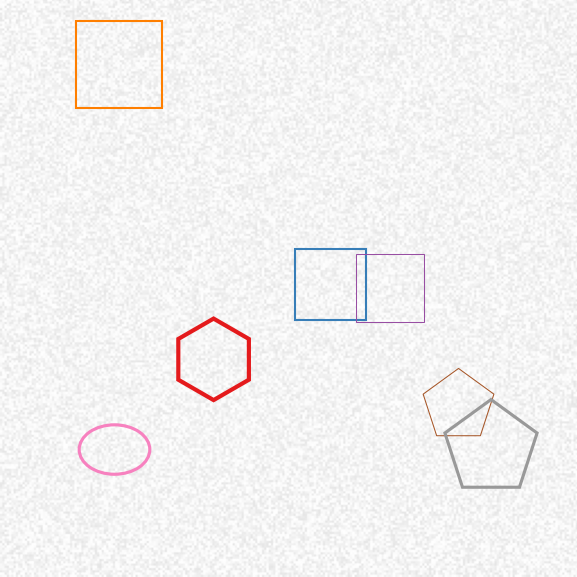[{"shape": "hexagon", "thickness": 2, "radius": 0.35, "center": [0.37, 0.377]}, {"shape": "square", "thickness": 1, "radius": 0.3, "center": [0.572, 0.507]}, {"shape": "square", "thickness": 0.5, "radius": 0.3, "center": [0.676, 0.5]}, {"shape": "square", "thickness": 1, "radius": 0.37, "center": [0.206, 0.887]}, {"shape": "pentagon", "thickness": 0.5, "radius": 0.32, "center": [0.794, 0.297]}, {"shape": "oval", "thickness": 1.5, "radius": 0.31, "center": [0.198, 0.221]}, {"shape": "pentagon", "thickness": 1.5, "radius": 0.42, "center": [0.85, 0.223]}]